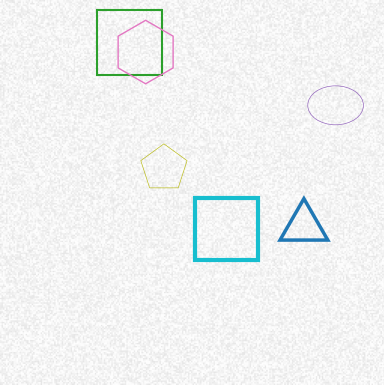[{"shape": "triangle", "thickness": 2.5, "radius": 0.36, "center": [0.789, 0.412]}, {"shape": "square", "thickness": 1.5, "radius": 0.43, "center": [0.336, 0.889]}, {"shape": "oval", "thickness": 0.5, "radius": 0.36, "center": [0.872, 0.726]}, {"shape": "hexagon", "thickness": 1, "radius": 0.41, "center": [0.378, 0.865]}, {"shape": "pentagon", "thickness": 0.5, "radius": 0.32, "center": [0.426, 0.563]}, {"shape": "square", "thickness": 3, "radius": 0.41, "center": [0.588, 0.405]}]